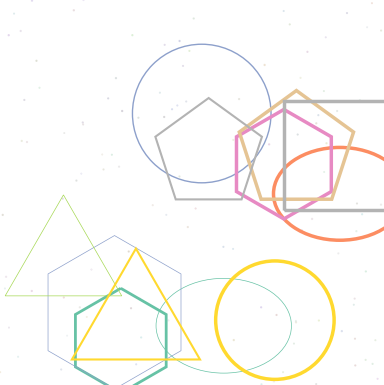[{"shape": "oval", "thickness": 0.5, "radius": 0.88, "center": [0.581, 0.154]}, {"shape": "hexagon", "thickness": 2, "radius": 0.68, "center": [0.314, 0.115]}, {"shape": "oval", "thickness": 2.5, "radius": 0.86, "center": [0.883, 0.497]}, {"shape": "circle", "thickness": 1, "radius": 0.9, "center": [0.524, 0.705]}, {"shape": "hexagon", "thickness": 0.5, "radius": 1.0, "center": [0.297, 0.189]}, {"shape": "hexagon", "thickness": 2.5, "radius": 0.71, "center": [0.737, 0.574]}, {"shape": "triangle", "thickness": 0.5, "radius": 0.87, "center": [0.165, 0.319]}, {"shape": "circle", "thickness": 2.5, "radius": 0.77, "center": [0.714, 0.168]}, {"shape": "triangle", "thickness": 1.5, "radius": 0.96, "center": [0.353, 0.162]}, {"shape": "pentagon", "thickness": 2.5, "radius": 0.78, "center": [0.77, 0.609]}, {"shape": "pentagon", "thickness": 1.5, "radius": 0.73, "center": [0.542, 0.6]}, {"shape": "square", "thickness": 2.5, "radius": 0.71, "center": [0.88, 0.595]}]